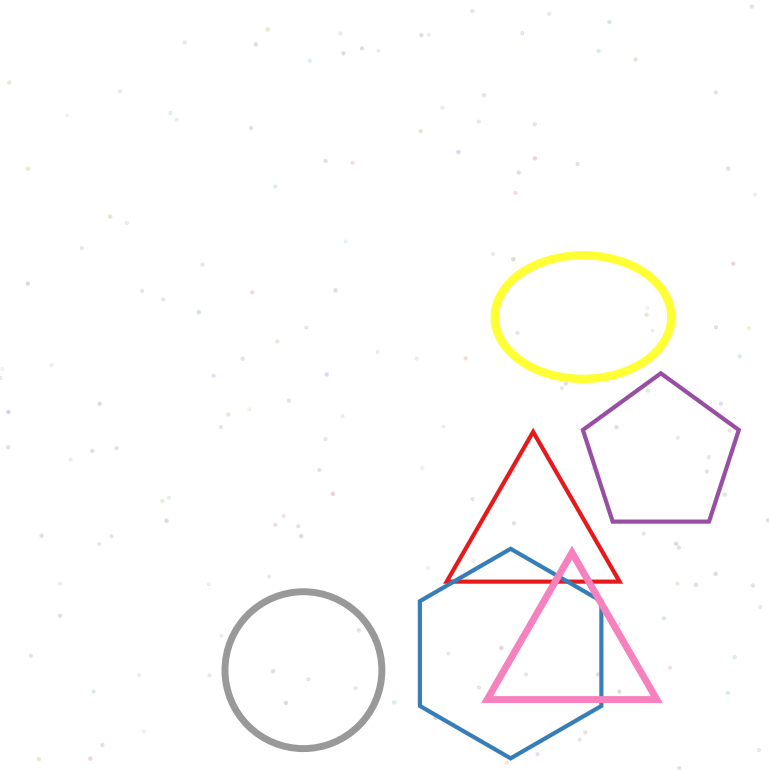[{"shape": "triangle", "thickness": 1.5, "radius": 0.65, "center": [0.692, 0.309]}, {"shape": "hexagon", "thickness": 1.5, "radius": 0.68, "center": [0.663, 0.151]}, {"shape": "pentagon", "thickness": 1.5, "radius": 0.53, "center": [0.858, 0.409]}, {"shape": "oval", "thickness": 3, "radius": 0.57, "center": [0.757, 0.588]}, {"shape": "triangle", "thickness": 2.5, "radius": 0.64, "center": [0.743, 0.155]}, {"shape": "circle", "thickness": 2.5, "radius": 0.51, "center": [0.394, 0.13]}]